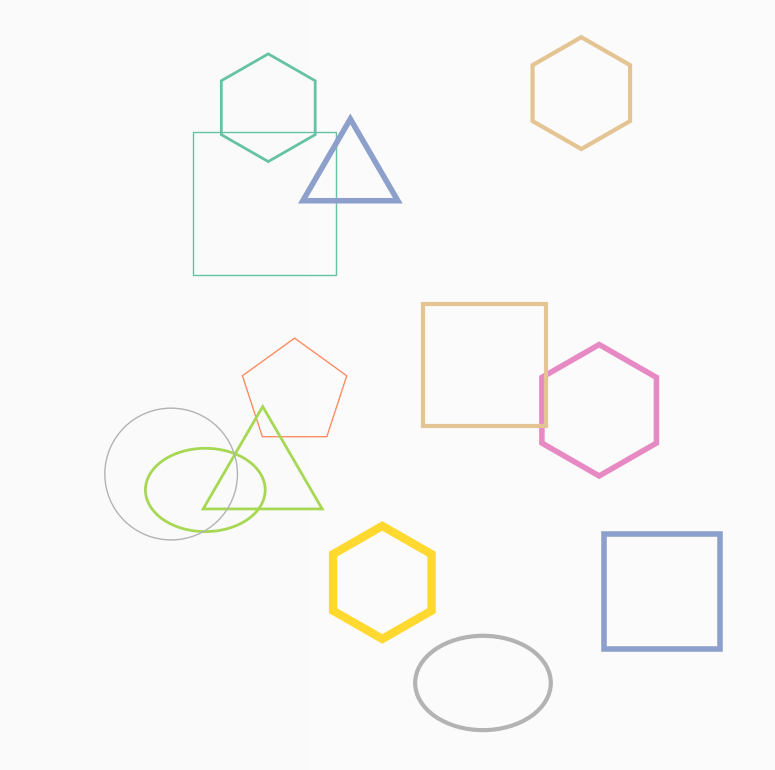[{"shape": "square", "thickness": 0.5, "radius": 0.46, "center": [0.341, 0.736]}, {"shape": "hexagon", "thickness": 1, "radius": 0.35, "center": [0.346, 0.86]}, {"shape": "pentagon", "thickness": 0.5, "radius": 0.35, "center": [0.38, 0.49]}, {"shape": "square", "thickness": 2, "radius": 0.37, "center": [0.854, 0.232]}, {"shape": "triangle", "thickness": 2, "radius": 0.35, "center": [0.452, 0.775]}, {"shape": "hexagon", "thickness": 2, "radius": 0.43, "center": [0.773, 0.467]}, {"shape": "oval", "thickness": 1, "radius": 0.39, "center": [0.265, 0.364]}, {"shape": "triangle", "thickness": 1, "radius": 0.44, "center": [0.339, 0.383]}, {"shape": "hexagon", "thickness": 3, "radius": 0.37, "center": [0.493, 0.244]}, {"shape": "square", "thickness": 1.5, "radius": 0.4, "center": [0.625, 0.526]}, {"shape": "hexagon", "thickness": 1.5, "radius": 0.36, "center": [0.75, 0.879]}, {"shape": "circle", "thickness": 0.5, "radius": 0.43, "center": [0.221, 0.384]}, {"shape": "oval", "thickness": 1.5, "radius": 0.44, "center": [0.623, 0.113]}]